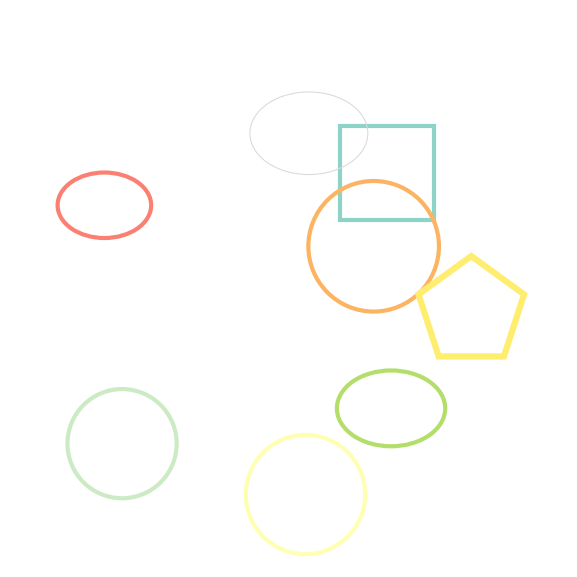[{"shape": "square", "thickness": 2, "radius": 0.41, "center": [0.669, 0.7]}, {"shape": "circle", "thickness": 2, "radius": 0.52, "center": [0.529, 0.143]}, {"shape": "oval", "thickness": 2, "radius": 0.41, "center": [0.181, 0.644]}, {"shape": "circle", "thickness": 2, "radius": 0.57, "center": [0.647, 0.573]}, {"shape": "oval", "thickness": 2, "radius": 0.47, "center": [0.677, 0.292]}, {"shape": "oval", "thickness": 0.5, "radius": 0.51, "center": [0.535, 0.768]}, {"shape": "circle", "thickness": 2, "radius": 0.47, "center": [0.211, 0.231]}, {"shape": "pentagon", "thickness": 3, "radius": 0.48, "center": [0.816, 0.46]}]